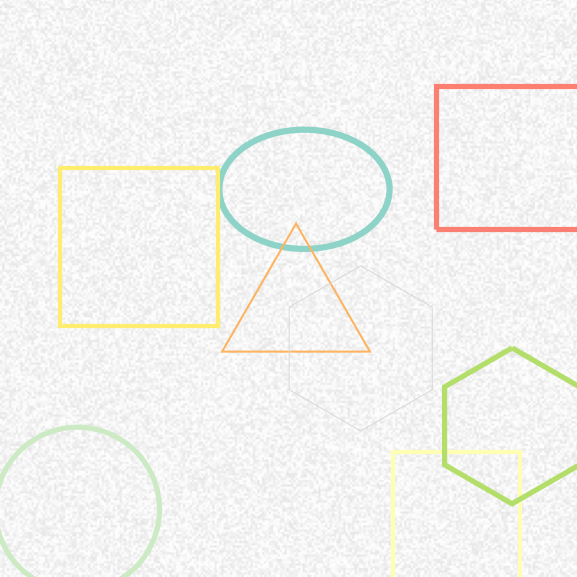[{"shape": "oval", "thickness": 3, "radius": 0.74, "center": [0.527, 0.671]}, {"shape": "square", "thickness": 2, "radius": 0.55, "center": [0.791, 0.106]}, {"shape": "square", "thickness": 2.5, "radius": 0.62, "center": [0.878, 0.727]}, {"shape": "triangle", "thickness": 1, "radius": 0.74, "center": [0.513, 0.464]}, {"shape": "hexagon", "thickness": 2.5, "radius": 0.67, "center": [0.887, 0.262]}, {"shape": "hexagon", "thickness": 0.5, "radius": 0.72, "center": [0.625, 0.396]}, {"shape": "circle", "thickness": 2.5, "radius": 0.71, "center": [0.134, 0.117]}, {"shape": "square", "thickness": 2, "radius": 0.68, "center": [0.24, 0.571]}]